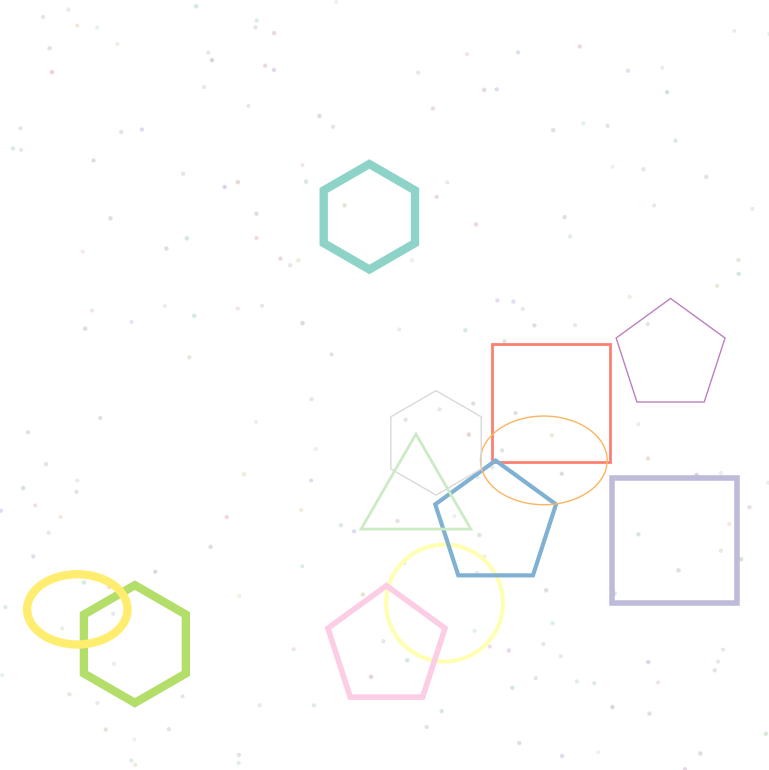[{"shape": "hexagon", "thickness": 3, "radius": 0.34, "center": [0.48, 0.719]}, {"shape": "circle", "thickness": 1.5, "radius": 0.38, "center": [0.577, 0.217]}, {"shape": "square", "thickness": 2, "radius": 0.41, "center": [0.876, 0.298]}, {"shape": "square", "thickness": 1, "radius": 0.38, "center": [0.715, 0.477]}, {"shape": "pentagon", "thickness": 1.5, "radius": 0.41, "center": [0.644, 0.319]}, {"shape": "oval", "thickness": 0.5, "radius": 0.41, "center": [0.706, 0.402]}, {"shape": "hexagon", "thickness": 3, "radius": 0.38, "center": [0.175, 0.164]}, {"shape": "pentagon", "thickness": 2, "radius": 0.4, "center": [0.502, 0.159]}, {"shape": "hexagon", "thickness": 0.5, "radius": 0.34, "center": [0.566, 0.425]}, {"shape": "pentagon", "thickness": 0.5, "radius": 0.37, "center": [0.871, 0.538]}, {"shape": "triangle", "thickness": 1, "radius": 0.41, "center": [0.54, 0.354]}, {"shape": "oval", "thickness": 3, "radius": 0.33, "center": [0.1, 0.209]}]